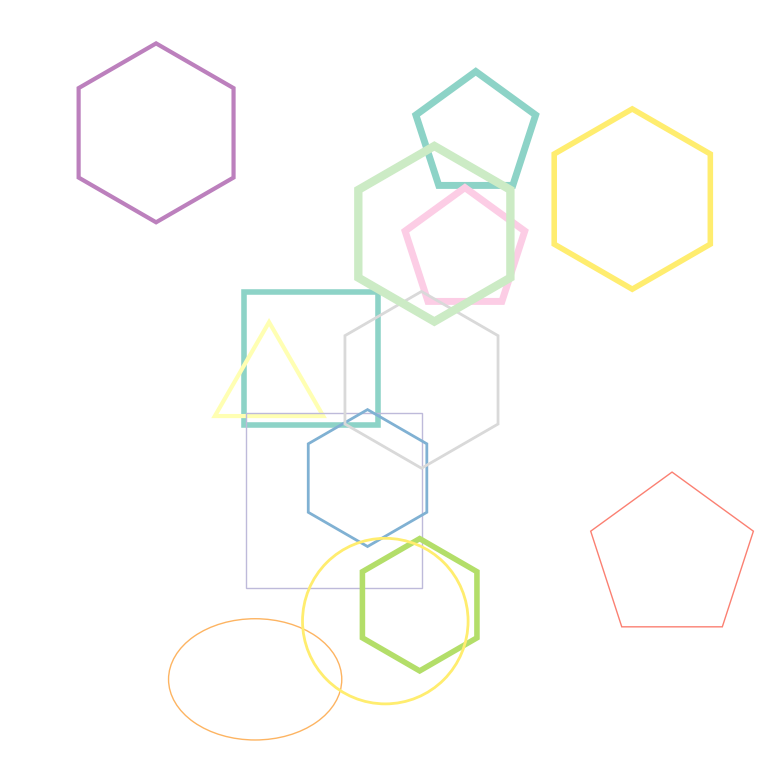[{"shape": "square", "thickness": 2, "radius": 0.43, "center": [0.404, 0.535]}, {"shape": "pentagon", "thickness": 2.5, "radius": 0.41, "center": [0.618, 0.825]}, {"shape": "triangle", "thickness": 1.5, "radius": 0.41, "center": [0.349, 0.5]}, {"shape": "square", "thickness": 0.5, "radius": 0.57, "center": [0.434, 0.35]}, {"shape": "pentagon", "thickness": 0.5, "radius": 0.56, "center": [0.873, 0.276]}, {"shape": "hexagon", "thickness": 1, "radius": 0.44, "center": [0.477, 0.379]}, {"shape": "oval", "thickness": 0.5, "radius": 0.56, "center": [0.331, 0.118]}, {"shape": "hexagon", "thickness": 2, "radius": 0.43, "center": [0.545, 0.215]}, {"shape": "pentagon", "thickness": 2.5, "radius": 0.41, "center": [0.604, 0.675]}, {"shape": "hexagon", "thickness": 1, "radius": 0.57, "center": [0.547, 0.507]}, {"shape": "hexagon", "thickness": 1.5, "radius": 0.58, "center": [0.203, 0.827]}, {"shape": "hexagon", "thickness": 3, "radius": 0.57, "center": [0.564, 0.696]}, {"shape": "circle", "thickness": 1, "radius": 0.54, "center": [0.5, 0.193]}, {"shape": "hexagon", "thickness": 2, "radius": 0.59, "center": [0.821, 0.741]}]